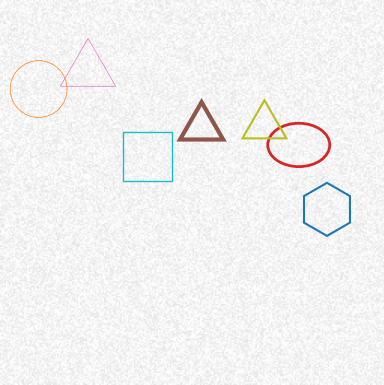[{"shape": "hexagon", "thickness": 1.5, "radius": 0.34, "center": [0.849, 0.456]}, {"shape": "circle", "thickness": 0.5, "radius": 0.37, "center": [0.1, 0.769]}, {"shape": "oval", "thickness": 2, "radius": 0.4, "center": [0.776, 0.624]}, {"shape": "triangle", "thickness": 3, "radius": 0.32, "center": [0.524, 0.67]}, {"shape": "triangle", "thickness": 0.5, "radius": 0.41, "center": [0.229, 0.817]}, {"shape": "triangle", "thickness": 1.5, "radius": 0.33, "center": [0.687, 0.674]}, {"shape": "square", "thickness": 1, "radius": 0.32, "center": [0.384, 0.593]}]